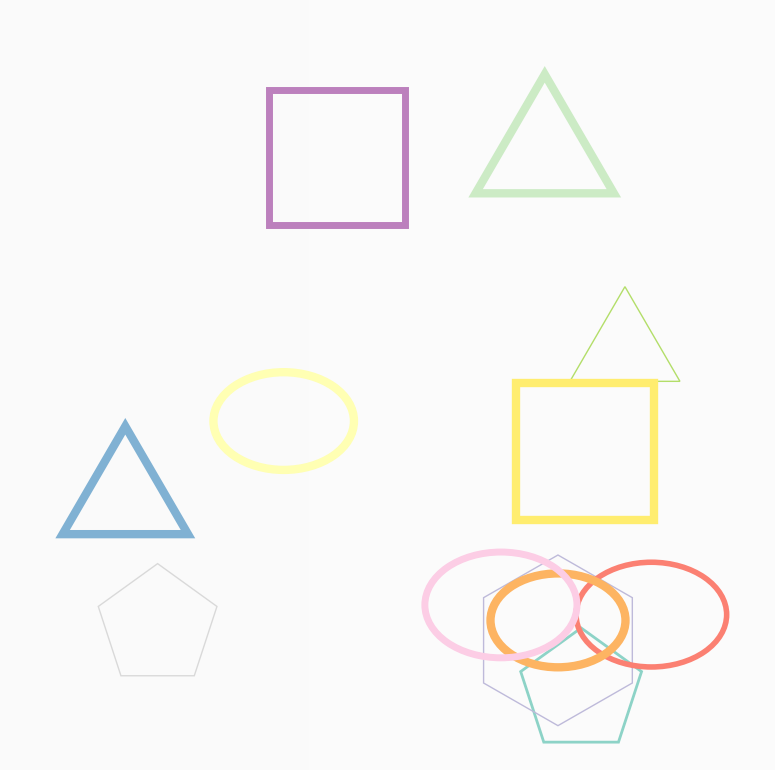[{"shape": "pentagon", "thickness": 1, "radius": 0.41, "center": [0.75, 0.102]}, {"shape": "oval", "thickness": 3, "radius": 0.45, "center": [0.366, 0.453]}, {"shape": "hexagon", "thickness": 0.5, "radius": 0.55, "center": [0.72, 0.168]}, {"shape": "oval", "thickness": 2, "radius": 0.49, "center": [0.84, 0.202]}, {"shape": "triangle", "thickness": 3, "radius": 0.47, "center": [0.162, 0.353]}, {"shape": "oval", "thickness": 3, "radius": 0.44, "center": [0.72, 0.194]}, {"shape": "triangle", "thickness": 0.5, "radius": 0.41, "center": [0.806, 0.546]}, {"shape": "oval", "thickness": 2.5, "radius": 0.49, "center": [0.646, 0.214]}, {"shape": "pentagon", "thickness": 0.5, "radius": 0.4, "center": [0.203, 0.188]}, {"shape": "square", "thickness": 2.5, "radius": 0.44, "center": [0.435, 0.795]}, {"shape": "triangle", "thickness": 3, "radius": 0.51, "center": [0.703, 0.8]}, {"shape": "square", "thickness": 3, "radius": 0.44, "center": [0.755, 0.414]}]